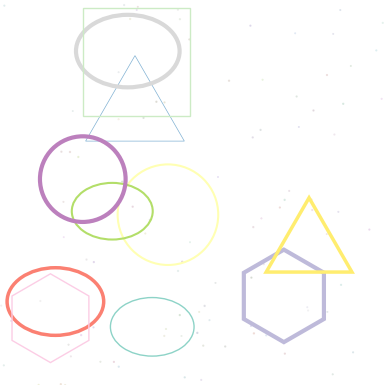[{"shape": "oval", "thickness": 1, "radius": 0.54, "center": [0.395, 0.151]}, {"shape": "circle", "thickness": 1.5, "radius": 0.65, "center": [0.436, 0.442]}, {"shape": "hexagon", "thickness": 3, "radius": 0.6, "center": [0.737, 0.231]}, {"shape": "oval", "thickness": 2.5, "radius": 0.63, "center": [0.144, 0.217]}, {"shape": "triangle", "thickness": 0.5, "radius": 0.74, "center": [0.351, 0.708]}, {"shape": "oval", "thickness": 1.5, "radius": 0.53, "center": [0.292, 0.451]}, {"shape": "hexagon", "thickness": 1, "radius": 0.58, "center": [0.131, 0.174]}, {"shape": "oval", "thickness": 3, "radius": 0.67, "center": [0.332, 0.867]}, {"shape": "circle", "thickness": 3, "radius": 0.56, "center": [0.215, 0.535]}, {"shape": "square", "thickness": 1, "radius": 0.7, "center": [0.355, 0.839]}, {"shape": "triangle", "thickness": 2.5, "radius": 0.64, "center": [0.803, 0.358]}]